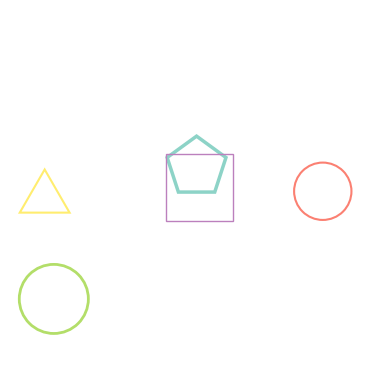[{"shape": "pentagon", "thickness": 2.5, "radius": 0.4, "center": [0.511, 0.566]}, {"shape": "circle", "thickness": 1.5, "radius": 0.37, "center": [0.838, 0.503]}, {"shape": "circle", "thickness": 2, "radius": 0.45, "center": [0.14, 0.224]}, {"shape": "square", "thickness": 1, "radius": 0.44, "center": [0.517, 0.514]}, {"shape": "triangle", "thickness": 1.5, "radius": 0.37, "center": [0.116, 0.485]}]